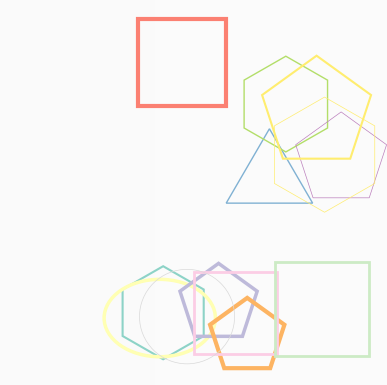[{"shape": "hexagon", "thickness": 1.5, "radius": 0.6, "center": [0.421, 0.188]}, {"shape": "oval", "thickness": 2.5, "radius": 0.72, "center": [0.412, 0.174]}, {"shape": "pentagon", "thickness": 2.5, "radius": 0.52, "center": [0.564, 0.211]}, {"shape": "square", "thickness": 3, "radius": 0.57, "center": [0.47, 0.839]}, {"shape": "triangle", "thickness": 1, "radius": 0.64, "center": [0.695, 0.537]}, {"shape": "pentagon", "thickness": 3, "radius": 0.5, "center": [0.638, 0.125]}, {"shape": "hexagon", "thickness": 1, "radius": 0.62, "center": [0.738, 0.73]}, {"shape": "square", "thickness": 2, "radius": 0.53, "center": [0.608, 0.186]}, {"shape": "circle", "thickness": 0.5, "radius": 0.61, "center": [0.483, 0.178]}, {"shape": "pentagon", "thickness": 0.5, "radius": 0.62, "center": [0.88, 0.586]}, {"shape": "square", "thickness": 2, "radius": 0.61, "center": [0.831, 0.198]}, {"shape": "hexagon", "thickness": 0.5, "radius": 0.75, "center": [0.838, 0.598]}, {"shape": "pentagon", "thickness": 1.5, "radius": 0.74, "center": [0.817, 0.707]}]